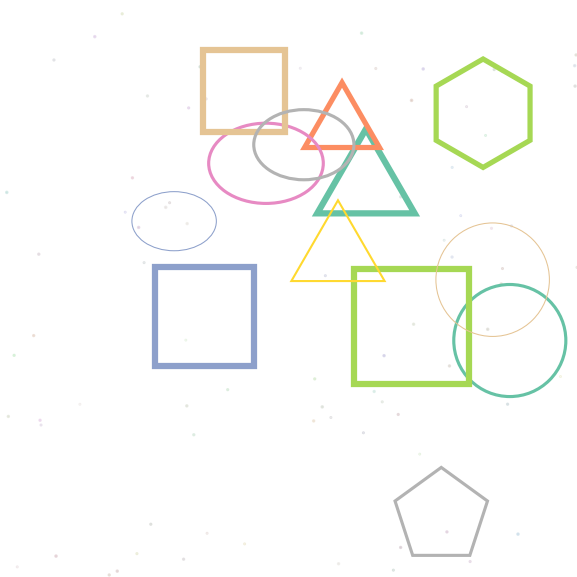[{"shape": "triangle", "thickness": 3, "radius": 0.49, "center": [0.634, 0.678]}, {"shape": "circle", "thickness": 1.5, "radius": 0.49, "center": [0.883, 0.409]}, {"shape": "triangle", "thickness": 2.5, "radius": 0.37, "center": [0.592, 0.781]}, {"shape": "oval", "thickness": 0.5, "radius": 0.37, "center": [0.302, 0.616]}, {"shape": "square", "thickness": 3, "radius": 0.43, "center": [0.354, 0.452]}, {"shape": "oval", "thickness": 1.5, "radius": 0.5, "center": [0.461, 0.716]}, {"shape": "square", "thickness": 3, "radius": 0.5, "center": [0.712, 0.434]}, {"shape": "hexagon", "thickness": 2.5, "radius": 0.47, "center": [0.837, 0.803]}, {"shape": "triangle", "thickness": 1, "radius": 0.47, "center": [0.585, 0.559]}, {"shape": "circle", "thickness": 0.5, "radius": 0.49, "center": [0.853, 0.515]}, {"shape": "square", "thickness": 3, "radius": 0.36, "center": [0.423, 0.841]}, {"shape": "pentagon", "thickness": 1.5, "radius": 0.42, "center": [0.764, 0.106]}, {"shape": "oval", "thickness": 1.5, "radius": 0.43, "center": [0.526, 0.749]}]